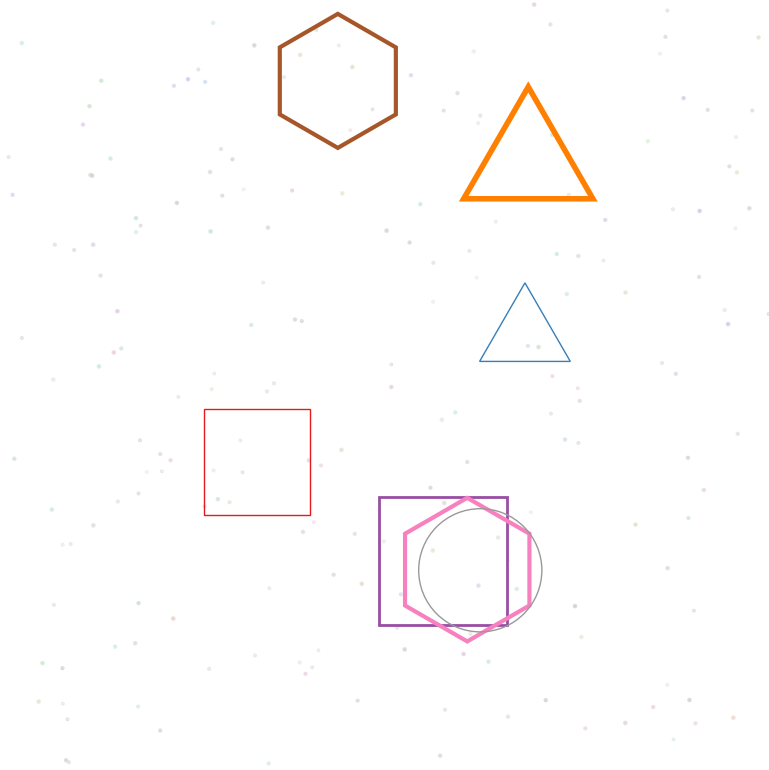[{"shape": "square", "thickness": 0.5, "radius": 0.34, "center": [0.334, 0.4]}, {"shape": "triangle", "thickness": 0.5, "radius": 0.34, "center": [0.682, 0.565]}, {"shape": "square", "thickness": 1, "radius": 0.41, "center": [0.575, 0.271]}, {"shape": "triangle", "thickness": 2, "radius": 0.48, "center": [0.686, 0.79]}, {"shape": "hexagon", "thickness": 1.5, "radius": 0.44, "center": [0.439, 0.895]}, {"shape": "hexagon", "thickness": 1.5, "radius": 0.47, "center": [0.607, 0.26]}, {"shape": "circle", "thickness": 0.5, "radius": 0.4, "center": [0.624, 0.259]}]